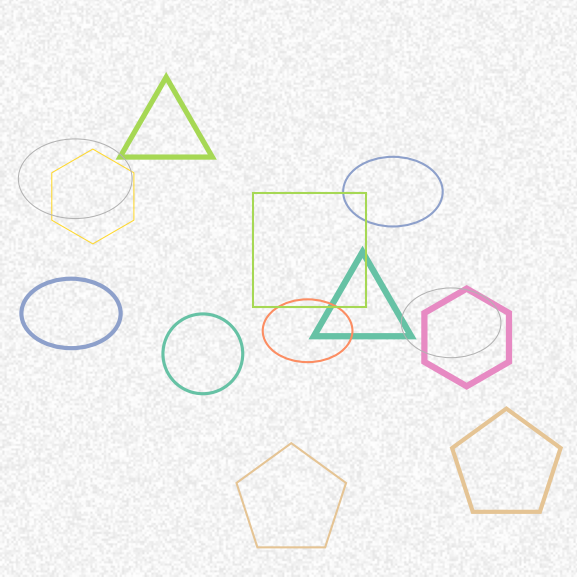[{"shape": "triangle", "thickness": 3, "radius": 0.49, "center": [0.628, 0.466]}, {"shape": "circle", "thickness": 1.5, "radius": 0.35, "center": [0.351, 0.386]}, {"shape": "oval", "thickness": 1, "radius": 0.39, "center": [0.533, 0.426]}, {"shape": "oval", "thickness": 1, "radius": 0.43, "center": [0.68, 0.667]}, {"shape": "oval", "thickness": 2, "radius": 0.43, "center": [0.123, 0.456]}, {"shape": "hexagon", "thickness": 3, "radius": 0.42, "center": [0.808, 0.415]}, {"shape": "triangle", "thickness": 2.5, "radius": 0.46, "center": [0.288, 0.773]}, {"shape": "square", "thickness": 1, "radius": 0.49, "center": [0.535, 0.567]}, {"shape": "hexagon", "thickness": 0.5, "radius": 0.41, "center": [0.161, 0.659]}, {"shape": "pentagon", "thickness": 1, "radius": 0.5, "center": [0.504, 0.132]}, {"shape": "pentagon", "thickness": 2, "radius": 0.49, "center": [0.877, 0.193]}, {"shape": "oval", "thickness": 0.5, "radius": 0.43, "center": [0.781, 0.44]}, {"shape": "oval", "thickness": 0.5, "radius": 0.49, "center": [0.13, 0.69]}]